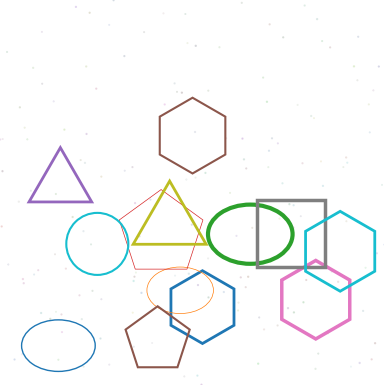[{"shape": "hexagon", "thickness": 2, "radius": 0.47, "center": [0.526, 0.202]}, {"shape": "oval", "thickness": 1, "radius": 0.48, "center": [0.152, 0.102]}, {"shape": "oval", "thickness": 0.5, "radius": 0.43, "center": [0.468, 0.246]}, {"shape": "oval", "thickness": 3, "radius": 0.55, "center": [0.65, 0.392]}, {"shape": "pentagon", "thickness": 0.5, "radius": 0.57, "center": [0.418, 0.393]}, {"shape": "triangle", "thickness": 2, "radius": 0.47, "center": [0.157, 0.523]}, {"shape": "hexagon", "thickness": 1.5, "radius": 0.49, "center": [0.5, 0.648]}, {"shape": "pentagon", "thickness": 1.5, "radius": 0.44, "center": [0.409, 0.117]}, {"shape": "hexagon", "thickness": 2.5, "radius": 0.51, "center": [0.82, 0.222]}, {"shape": "square", "thickness": 2.5, "radius": 0.44, "center": [0.756, 0.394]}, {"shape": "triangle", "thickness": 2, "radius": 0.55, "center": [0.441, 0.42]}, {"shape": "hexagon", "thickness": 2, "radius": 0.52, "center": [0.884, 0.347]}, {"shape": "circle", "thickness": 1.5, "radius": 0.4, "center": [0.253, 0.367]}]